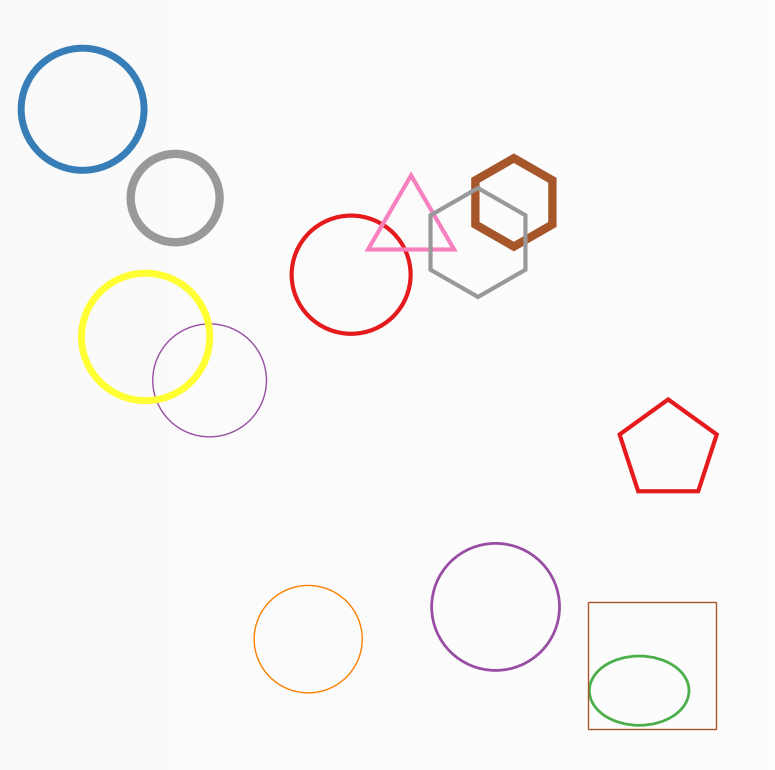[{"shape": "pentagon", "thickness": 1.5, "radius": 0.33, "center": [0.862, 0.415]}, {"shape": "circle", "thickness": 1.5, "radius": 0.38, "center": [0.453, 0.643]}, {"shape": "circle", "thickness": 2.5, "radius": 0.4, "center": [0.107, 0.858]}, {"shape": "oval", "thickness": 1, "radius": 0.32, "center": [0.825, 0.103]}, {"shape": "circle", "thickness": 0.5, "radius": 0.37, "center": [0.27, 0.506]}, {"shape": "circle", "thickness": 1, "radius": 0.41, "center": [0.639, 0.212]}, {"shape": "circle", "thickness": 0.5, "radius": 0.35, "center": [0.398, 0.17]}, {"shape": "circle", "thickness": 2.5, "radius": 0.41, "center": [0.188, 0.562]}, {"shape": "square", "thickness": 0.5, "radius": 0.41, "center": [0.841, 0.136]}, {"shape": "hexagon", "thickness": 3, "radius": 0.29, "center": [0.663, 0.737]}, {"shape": "triangle", "thickness": 1.5, "radius": 0.32, "center": [0.53, 0.708]}, {"shape": "circle", "thickness": 3, "radius": 0.29, "center": [0.226, 0.743]}, {"shape": "hexagon", "thickness": 1.5, "radius": 0.35, "center": [0.617, 0.685]}]